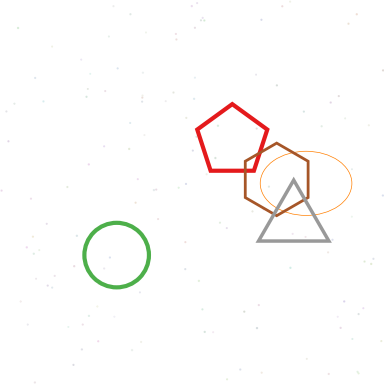[{"shape": "pentagon", "thickness": 3, "radius": 0.48, "center": [0.603, 0.634]}, {"shape": "circle", "thickness": 3, "radius": 0.42, "center": [0.303, 0.337]}, {"shape": "oval", "thickness": 0.5, "radius": 0.6, "center": [0.795, 0.524]}, {"shape": "hexagon", "thickness": 2, "radius": 0.47, "center": [0.719, 0.534]}, {"shape": "triangle", "thickness": 2.5, "radius": 0.53, "center": [0.763, 0.427]}]